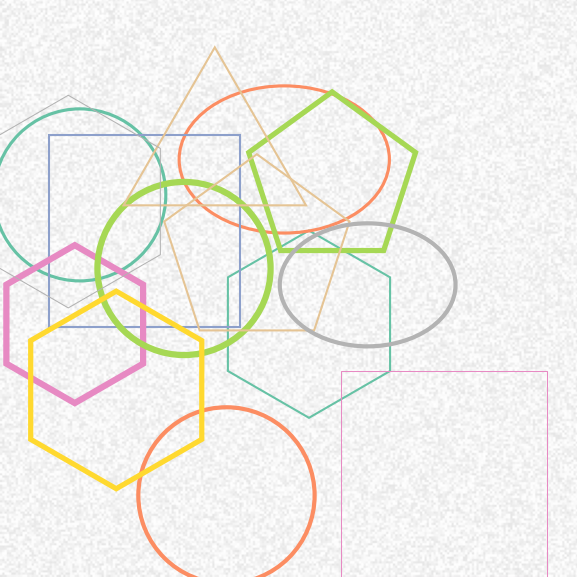[{"shape": "hexagon", "thickness": 1, "radius": 0.81, "center": [0.535, 0.438]}, {"shape": "circle", "thickness": 1.5, "radius": 0.74, "center": [0.138, 0.662]}, {"shape": "circle", "thickness": 2, "radius": 0.76, "center": [0.392, 0.141]}, {"shape": "oval", "thickness": 1.5, "radius": 0.91, "center": [0.492, 0.723]}, {"shape": "square", "thickness": 1, "radius": 0.83, "center": [0.251, 0.599]}, {"shape": "square", "thickness": 0.5, "radius": 0.89, "center": [0.768, 0.178]}, {"shape": "hexagon", "thickness": 3, "radius": 0.68, "center": [0.129, 0.438]}, {"shape": "circle", "thickness": 3, "radius": 0.75, "center": [0.319, 0.534]}, {"shape": "pentagon", "thickness": 2.5, "radius": 0.76, "center": [0.575, 0.688]}, {"shape": "hexagon", "thickness": 2.5, "radius": 0.86, "center": [0.201, 0.324]}, {"shape": "triangle", "thickness": 1, "radius": 0.91, "center": [0.372, 0.735]}, {"shape": "pentagon", "thickness": 1, "radius": 0.84, "center": [0.445, 0.563]}, {"shape": "hexagon", "thickness": 0.5, "radius": 0.92, "center": [0.118, 0.65]}, {"shape": "oval", "thickness": 2, "radius": 0.76, "center": [0.637, 0.506]}]